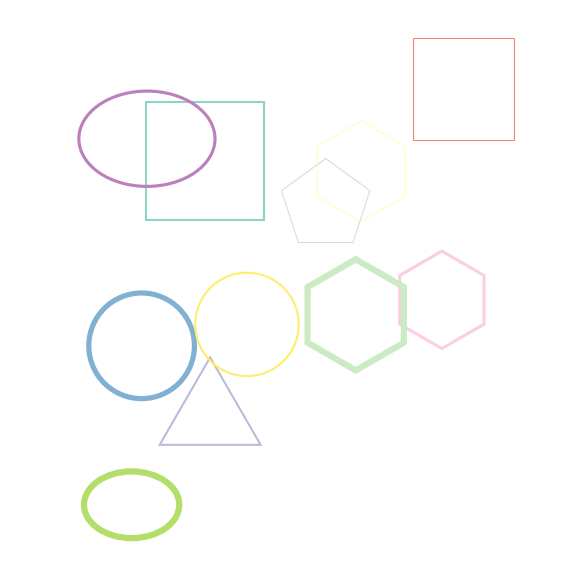[{"shape": "square", "thickness": 1, "radius": 0.51, "center": [0.356, 0.72]}, {"shape": "hexagon", "thickness": 0.5, "radius": 0.44, "center": [0.625, 0.703]}, {"shape": "triangle", "thickness": 1, "radius": 0.5, "center": [0.364, 0.279]}, {"shape": "square", "thickness": 0.5, "radius": 0.44, "center": [0.803, 0.845]}, {"shape": "circle", "thickness": 2.5, "radius": 0.46, "center": [0.245, 0.4]}, {"shape": "oval", "thickness": 3, "radius": 0.41, "center": [0.228, 0.125]}, {"shape": "hexagon", "thickness": 1.5, "radius": 0.42, "center": [0.765, 0.48]}, {"shape": "pentagon", "thickness": 0.5, "radius": 0.4, "center": [0.564, 0.644]}, {"shape": "oval", "thickness": 1.5, "radius": 0.59, "center": [0.254, 0.759]}, {"shape": "hexagon", "thickness": 3, "radius": 0.48, "center": [0.616, 0.454]}, {"shape": "circle", "thickness": 1, "radius": 0.45, "center": [0.428, 0.437]}]